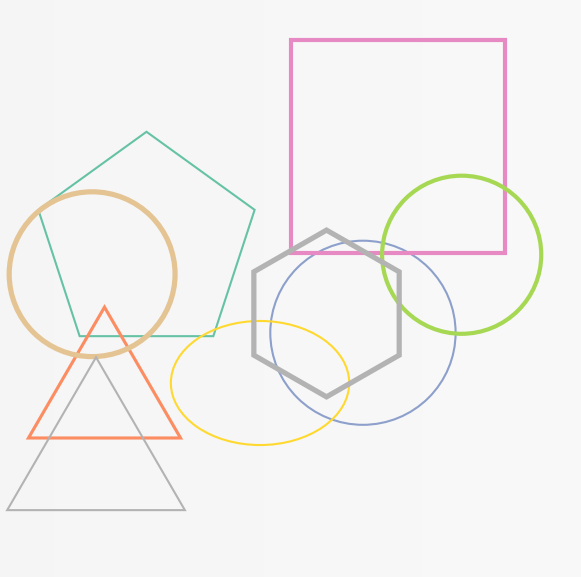[{"shape": "pentagon", "thickness": 1, "radius": 0.98, "center": [0.252, 0.575]}, {"shape": "triangle", "thickness": 1.5, "radius": 0.76, "center": [0.18, 0.316]}, {"shape": "circle", "thickness": 1, "radius": 0.8, "center": [0.624, 0.423]}, {"shape": "square", "thickness": 2, "radius": 0.92, "center": [0.685, 0.745]}, {"shape": "circle", "thickness": 2, "radius": 0.68, "center": [0.794, 0.558]}, {"shape": "oval", "thickness": 1, "radius": 0.77, "center": [0.447, 0.336]}, {"shape": "circle", "thickness": 2.5, "radius": 0.71, "center": [0.158, 0.524]}, {"shape": "hexagon", "thickness": 2.5, "radius": 0.72, "center": [0.562, 0.456]}, {"shape": "triangle", "thickness": 1, "radius": 0.88, "center": [0.165, 0.204]}]